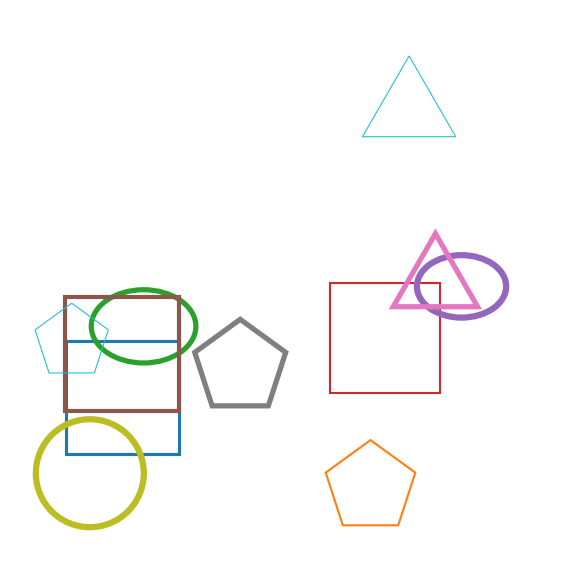[{"shape": "square", "thickness": 1.5, "radius": 0.49, "center": [0.212, 0.311]}, {"shape": "pentagon", "thickness": 1, "radius": 0.41, "center": [0.642, 0.155]}, {"shape": "oval", "thickness": 2.5, "radius": 0.45, "center": [0.249, 0.434]}, {"shape": "square", "thickness": 1, "radius": 0.48, "center": [0.667, 0.414]}, {"shape": "oval", "thickness": 3, "radius": 0.39, "center": [0.799, 0.503]}, {"shape": "square", "thickness": 2, "radius": 0.49, "center": [0.212, 0.386]}, {"shape": "triangle", "thickness": 2.5, "radius": 0.42, "center": [0.754, 0.51]}, {"shape": "pentagon", "thickness": 2.5, "radius": 0.41, "center": [0.416, 0.363]}, {"shape": "circle", "thickness": 3, "radius": 0.47, "center": [0.156, 0.18]}, {"shape": "triangle", "thickness": 0.5, "radius": 0.47, "center": [0.708, 0.809]}, {"shape": "pentagon", "thickness": 0.5, "radius": 0.33, "center": [0.124, 0.407]}]